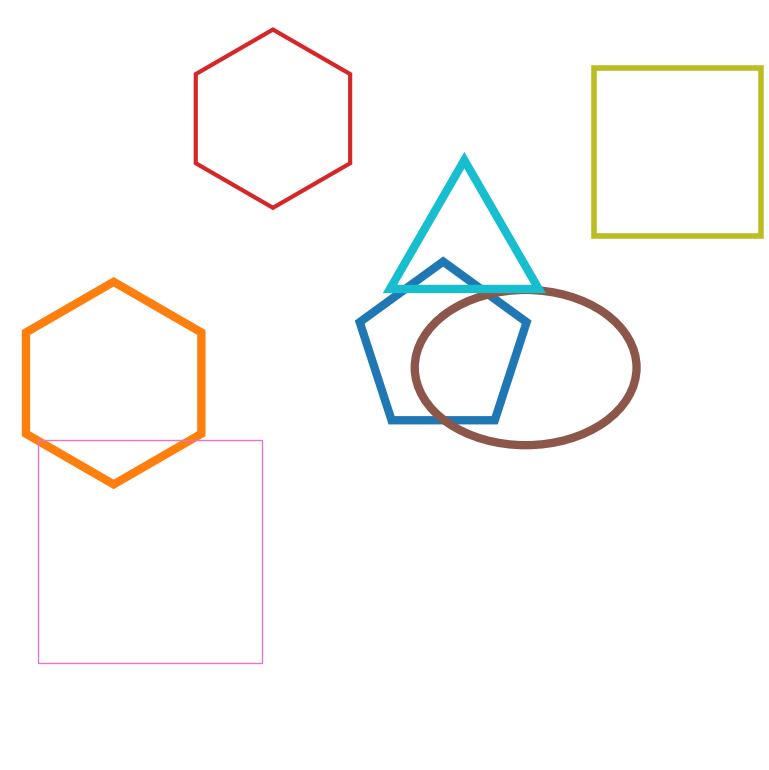[{"shape": "pentagon", "thickness": 3, "radius": 0.57, "center": [0.576, 0.546]}, {"shape": "hexagon", "thickness": 3, "radius": 0.66, "center": [0.148, 0.502]}, {"shape": "hexagon", "thickness": 1.5, "radius": 0.58, "center": [0.354, 0.846]}, {"shape": "oval", "thickness": 3, "radius": 0.72, "center": [0.683, 0.523]}, {"shape": "square", "thickness": 0.5, "radius": 0.73, "center": [0.195, 0.284]}, {"shape": "square", "thickness": 2, "radius": 0.54, "center": [0.88, 0.802]}, {"shape": "triangle", "thickness": 3, "radius": 0.56, "center": [0.603, 0.68]}]